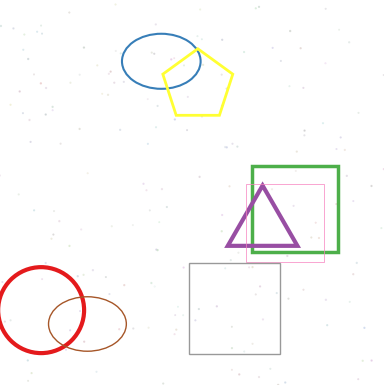[{"shape": "circle", "thickness": 3, "radius": 0.56, "center": [0.107, 0.194]}, {"shape": "oval", "thickness": 1.5, "radius": 0.51, "center": [0.419, 0.841]}, {"shape": "square", "thickness": 2.5, "radius": 0.56, "center": [0.766, 0.457]}, {"shape": "triangle", "thickness": 3, "radius": 0.52, "center": [0.682, 0.414]}, {"shape": "pentagon", "thickness": 2, "radius": 0.48, "center": [0.514, 0.778]}, {"shape": "oval", "thickness": 1, "radius": 0.51, "center": [0.227, 0.158]}, {"shape": "square", "thickness": 0.5, "radius": 0.51, "center": [0.74, 0.421]}, {"shape": "square", "thickness": 1, "radius": 0.59, "center": [0.609, 0.199]}]